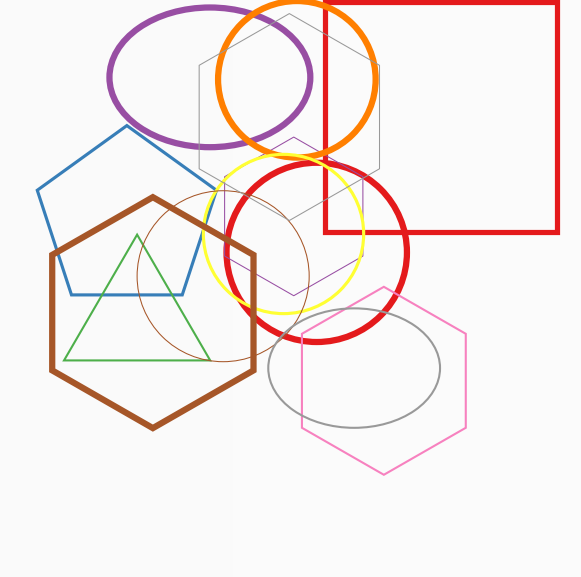[{"shape": "square", "thickness": 2.5, "radius": 1.0, "center": [0.759, 0.797]}, {"shape": "circle", "thickness": 3, "radius": 0.78, "center": [0.545, 0.562]}, {"shape": "pentagon", "thickness": 1.5, "radius": 0.81, "center": [0.218, 0.62]}, {"shape": "triangle", "thickness": 1, "radius": 0.73, "center": [0.236, 0.448]}, {"shape": "oval", "thickness": 3, "radius": 0.86, "center": [0.361, 0.865]}, {"shape": "hexagon", "thickness": 0.5, "radius": 0.69, "center": [0.505, 0.624]}, {"shape": "circle", "thickness": 3, "radius": 0.68, "center": [0.511, 0.862]}, {"shape": "circle", "thickness": 1.5, "radius": 0.69, "center": [0.488, 0.594]}, {"shape": "circle", "thickness": 0.5, "radius": 0.74, "center": [0.384, 0.521]}, {"shape": "hexagon", "thickness": 3, "radius": 1.0, "center": [0.263, 0.458]}, {"shape": "hexagon", "thickness": 1, "radius": 0.81, "center": [0.66, 0.34]}, {"shape": "oval", "thickness": 1, "radius": 0.74, "center": [0.609, 0.362]}, {"shape": "hexagon", "thickness": 0.5, "radius": 0.9, "center": [0.498, 0.796]}]